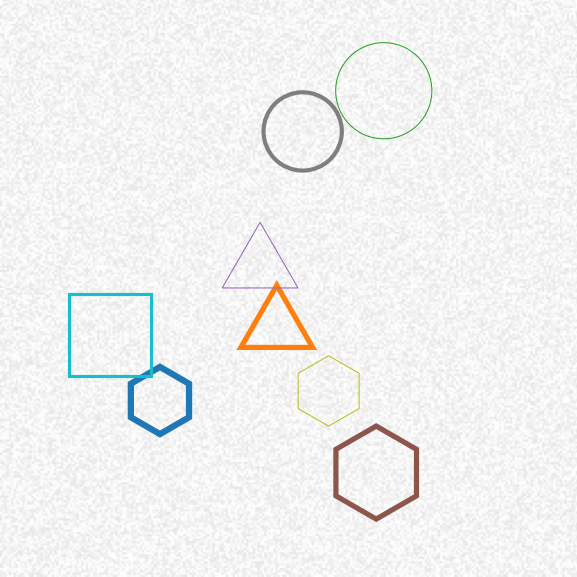[{"shape": "hexagon", "thickness": 3, "radius": 0.29, "center": [0.277, 0.306]}, {"shape": "triangle", "thickness": 2.5, "radius": 0.36, "center": [0.479, 0.433]}, {"shape": "circle", "thickness": 0.5, "radius": 0.42, "center": [0.665, 0.842]}, {"shape": "triangle", "thickness": 0.5, "radius": 0.38, "center": [0.45, 0.538]}, {"shape": "hexagon", "thickness": 2.5, "radius": 0.4, "center": [0.651, 0.181]}, {"shape": "circle", "thickness": 2, "radius": 0.34, "center": [0.524, 0.772]}, {"shape": "hexagon", "thickness": 0.5, "radius": 0.3, "center": [0.569, 0.322]}, {"shape": "square", "thickness": 1.5, "radius": 0.35, "center": [0.191, 0.419]}]